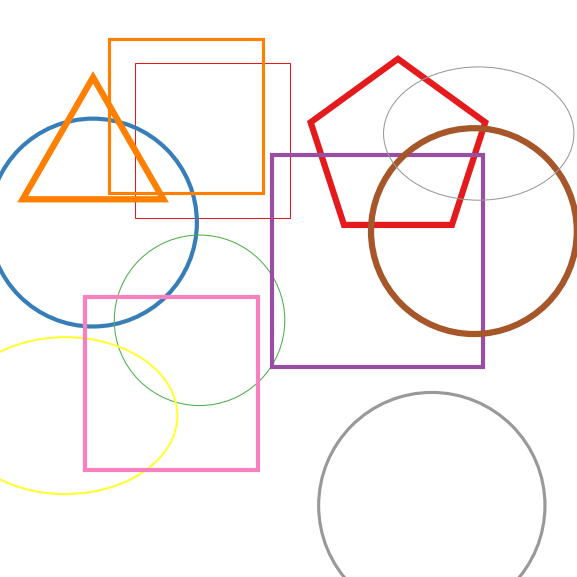[{"shape": "square", "thickness": 0.5, "radius": 0.67, "center": [0.368, 0.755]}, {"shape": "pentagon", "thickness": 3, "radius": 0.79, "center": [0.689, 0.738]}, {"shape": "circle", "thickness": 2, "radius": 0.9, "center": [0.161, 0.614]}, {"shape": "circle", "thickness": 0.5, "radius": 0.74, "center": [0.346, 0.444]}, {"shape": "square", "thickness": 2, "radius": 0.92, "center": [0.653, 0.547]}, {"shape": "square", "thickness": 1.5, "radius": 0.67, "center": [0.322, 0.799]}, {"shape": "triangle", "thickness": 3, "radius": 0.7, "center": [0.161, 0.724]}, {"shape": "oval", "thickness": 1, "radius": 0.97, "center": [0.113, 0.279]}, {"shape": "circle", "thickness": 3, "radius": 0.89, "center": [0.821, 0.599]}, {"shape": "square", "thickness": 2, "radius": 0.75, "center": [0.298, 0.334]}, {"shape": "oval", "thickness": 0.5, "radius": 0.82, "center": [0.829, 0.768]}, {"shape": "circle", "thickness": 1.5, "radius": 0.98, "center": [0.748, 0.124]}]